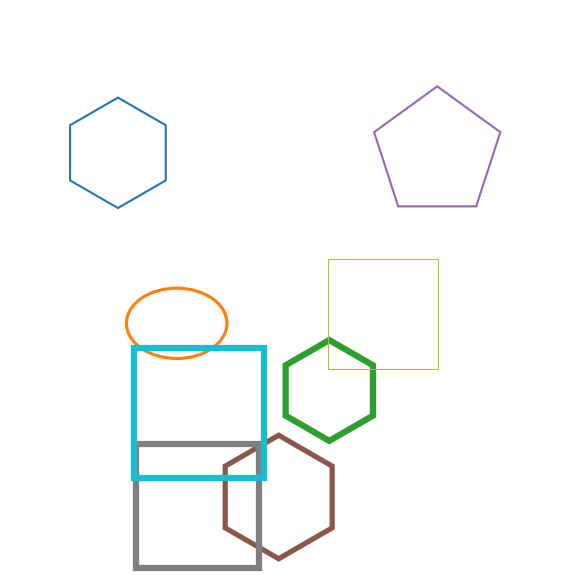[{"shape": "hexagon", "thickness": 1, "radius": 0.48, "center": [0.204, 0.734]}, {"shape": "oval", "thickness": 1.5, "radius": 0.44, "center": [0.306, 0.439]}, {"shape": "hexagon", "thickness": 3, "radius": 0.44, "center": [0.57, 0.323]}, {"shape": "pentagon", "thickness": 1, "radius": 0.57, "center": [0.757, 0.735]}, {"shape": "hexagon", "thickness": 2.5, "radius": 0.53, "center": [0.483, 0.139]}, {"shape": "square", "thickness": 3, "radius": 0.53, "center": [0.342, 0.123]}, {"shape": "square", "thickness": 0.5, "radius": 0.48, "center": [0.664, 0.456]}, {"shape": "square", "thickness": 3, "radius": 0.56, "center": [0.345, 0.284]}]